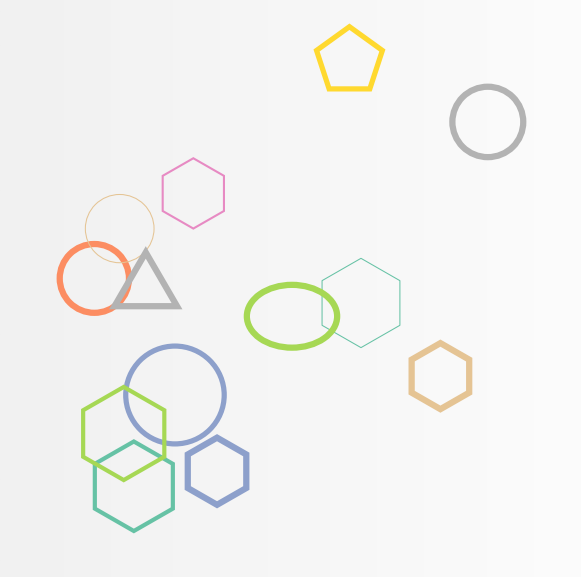[{"shape": "hexagon", "thickness": 0.5, "radius": 0.39, "center": [0.621, 0.474]}, {"shape": "hexagon", "thickness": 2, "radius": 0.39, "center": [0.23, 0.157]}, {"shape": "circle", "thickness": 3, "radius": 0.3, "center": [0.162, 0.517]}, {"shape": "circle", "thickness": 2.5, "radius": 0.42, "center": [0.301, 0.315]}, {"shape": "hexagon", "thickness": 3, "radius": 0.29, "center": [0.373, 0.183]}, {"shape": "hexagon", "thickness": 1, "radius": 0.3, "center": [0.333, 0.664]}, {"shape": "hexagon", "thickness": 2, "radius": 0.4, "center": [0.213, 0.248]}, {"shape": "oval", "thickness": 3, "radius": 0.39, "center": [0.502, 0.452]}, {"shape": "pentagon", "thickness": 2.5, "radius": 0.3, "center": [0.601, 0.893]}, {"shape": "circle", "thickness": 0.5, "radius": 0.3, "center": [0.206, 0.603]}, {"shape": "hexagon", "thickness": 3, "radius": 0.29, "center": [0.758, 0.348]}, {"shape": "triangle", "thickness": 3, "radius": 0.31, "center": [0.251, 0.5]}, {"shape": "circle", "thickness": 3, "radius": 0.3, "center": [0.839, 0.788]}]